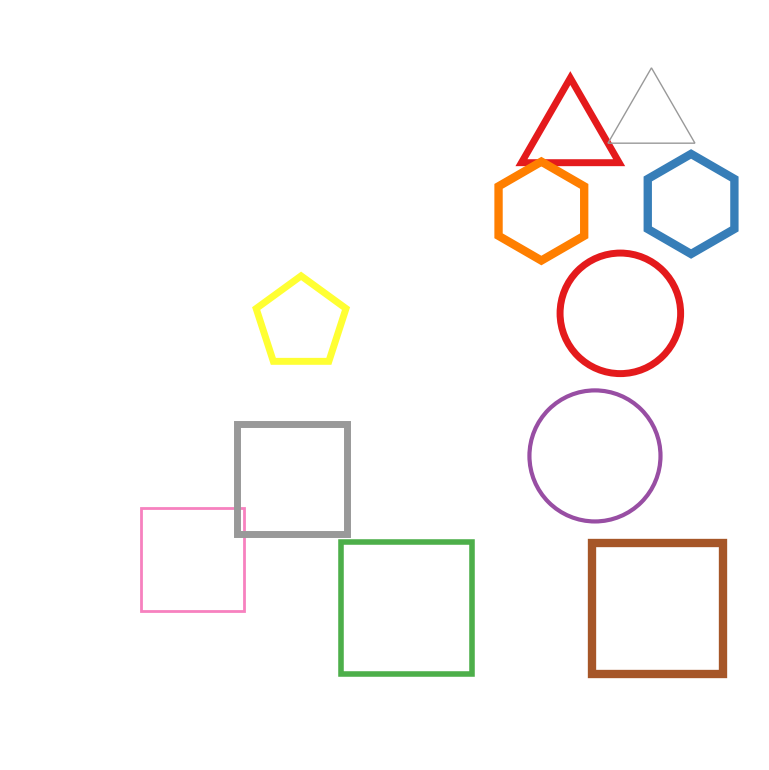[{"shape": "circle", "thickness": 2.5, "radius": 0.39, "center": [0.806, 0.593]}, {"shape": "triangle", "thickness": 2.5, "radius": 0.37, "center": [0.741, 0.825]}, {"shape": "hexagon", "thickness": 3, "radius": 0.32, "center": [0.898, 0.735]}, {"shape": "square", "thickness": 2, "radius": 0.43, "center": [0.528, 0.21]}, {"shape": "circle", "thickness": 1.5, "radius": 0.43, "center": [0.773, 0.408]}, {"shape": "hexagon", "thickness": 3, "radius": 0.32, "center": [0.703, 0.726]}, {"shape": "pentagon", "thickness": 2.5, "radius": 0.31, "center": [0.391, 0.58]}, {"shape": "square", "thickness": 3, "radius": 0.42, "center": [0.854, 0.21]}, {"shape": "square", "thickness": 1, "radius": 0.34, "center": [0.25, 0.273]}, {"shape": "square", "thickness": 2.5, "radius": 0.36, "center": [0.379, 0.378]}, {"shape": "triangle", "thickness": 0.5, "radius": 0.33, "center": [0.846, 0.847]}]